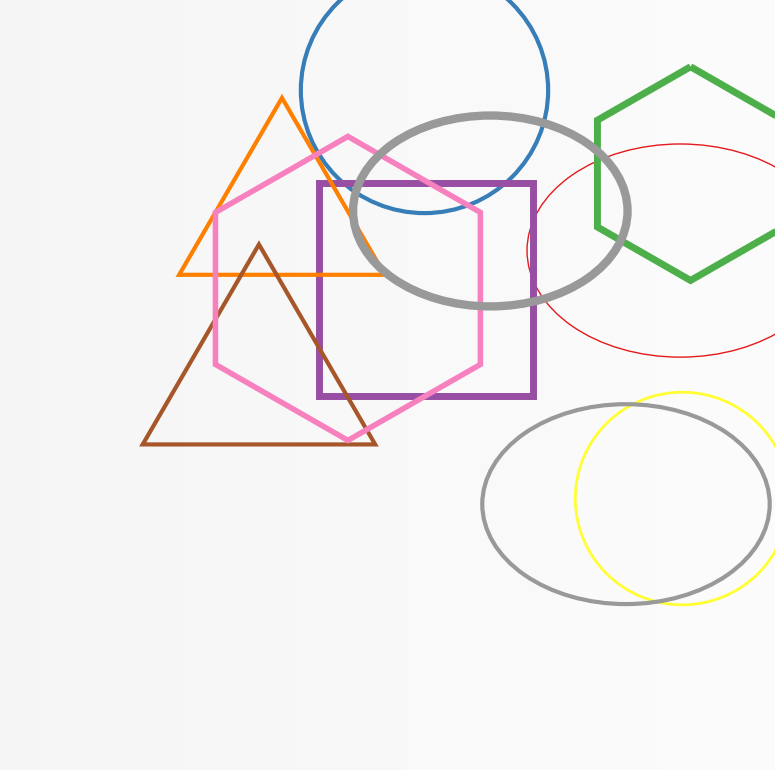[{"shape": "oval", "thickness": 0.5, "radius": 0.99, "center": [0.878, 0.675]}, {"shape": "circle", "thickness": 1.5, "radius": 0.8, "center": [0.548, 0.883]}, {"shape": "hexagon", "thickness": 2.5, "radius": 0.69, "center": [0.891, 0.775]}, {"shape": "square", "thickness": 2.5, "radius": 0.69, "center": [0.55, 0.624]}, {"shape": "triangle", "thickness": 1.5, "radius": 0.77, "center": [0.364, 0.72]}, {"shape": "circle", "thickness": 1, "radius": 0.69, "center": [0.88, 0.353]}, {"shape": "triangle", "thickness": 1.5, "radius": 0.87, "center": [0.334, 0.509]}, {"shape": "hexagon", "thickness": 2, "radius": 0.99, "center": [0.449, 0.625]}, {"shape": "oval", "thickness": 1.5, "radius": 0.93, "center": [0.808, 0.345]}, {"shape": "oval", "thickness": 3, "radius": 0.89, "center": [0.633, 0.726]}]